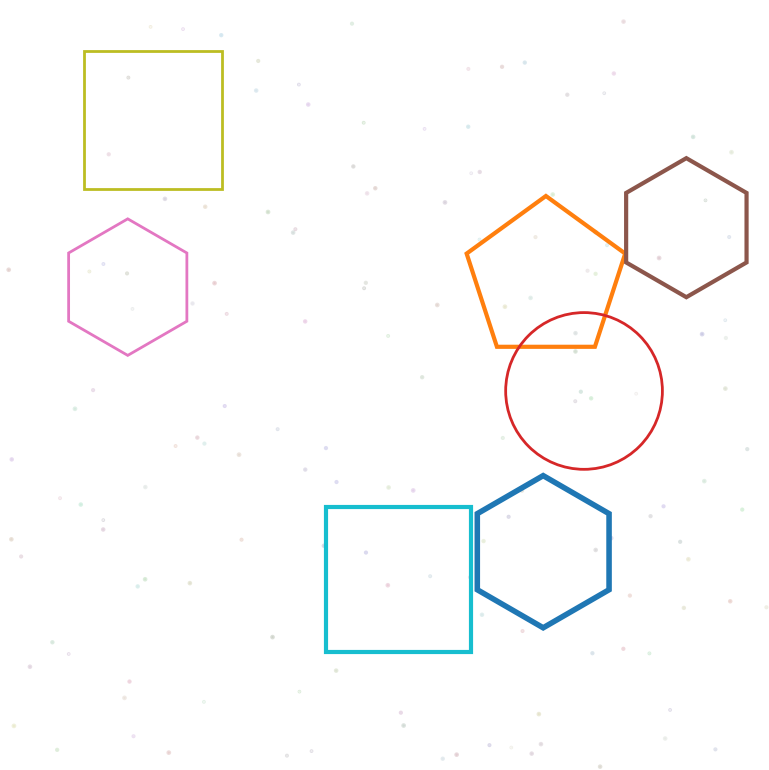[{"shape": "hexagon", "thickness": 2, "radius": 0.49, "center": [0.705, 0.283]}, {"shape": "pentagon", "thickness": 1.5, "radius": 0.54, "center": [0.709, 0.637]}, {"shape": "circle", "thickness": 1, "radius": 0.51, "center": [0.758, 0.492]}, {"shape": "hexagon", "thickness": 1.5, "radius": 0.45, "center": [0.891, 0.704]}, {"shape": "hexagon", "thickness": 1, "radius": 0.44, "center": [0.166, 0.627]}, {"shape": "square", "thickness": 1, "radius": 0.45, "center": [0.199, 0.844]}, {"shape": "square", "thickness": 1.5, "radius": 0.47, "center": [0.517, 0.247]}]